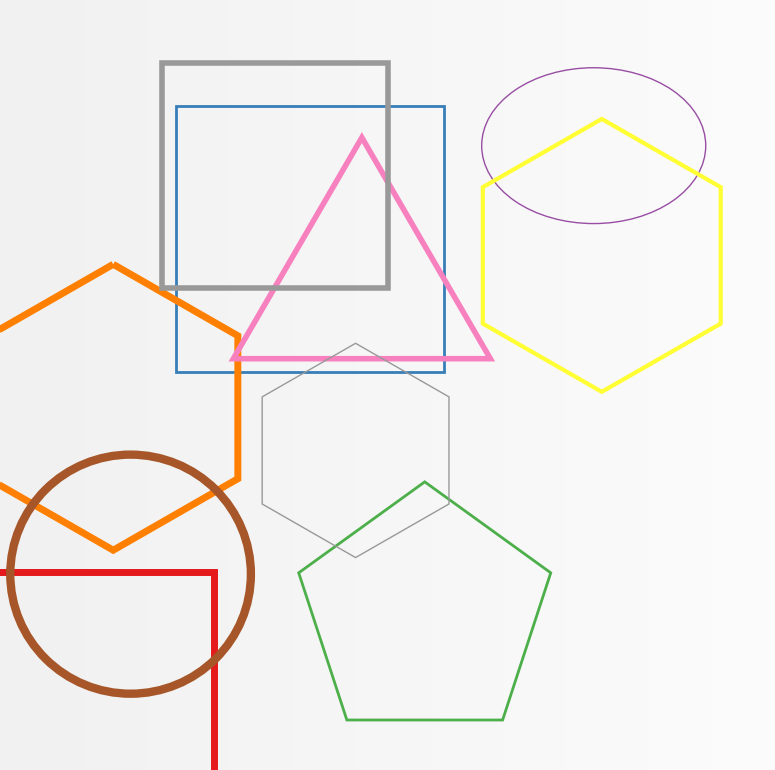[{"shape": "square", "thickness": 2.5, "radius": 0.78, "center": [0.12, 0.102]}, {"shape": "square", "thickness": 1, "radius": 0.86, "center": [0.4, 0.69]}, {"shape": "pentagon", "thickness": 1, "radius": 0.85, "center": [0.548, 0.203]}, {"shape": "oval", "thickness": 0.5, "radius": 0.72, "center": [0.766, 0.811]}, {"shape": "hexagon", "thickness": 2.5, "radius": 0.93, "center": [0.146, 0.471]}, {"shape": "hexagon", "thickness": 1.5, "radius": 0.89, "center": [0.776, 0.668]}, {"shape": "circle", "thickness": 3, "radius": 0.78, "center": [0.168, 0.254]}, {"shape": "triangle", "thickness": 2, "radius": 0.96, "center": [0.467, 0.63]}, {"shape": "hexagon", "thickness": 0.5, "radius": 0.7, "center": [0.459, 0.415]}, {"shape": "square", "thickness": 2, "radius": 0.73, "center": [0.355, 0.772]}]